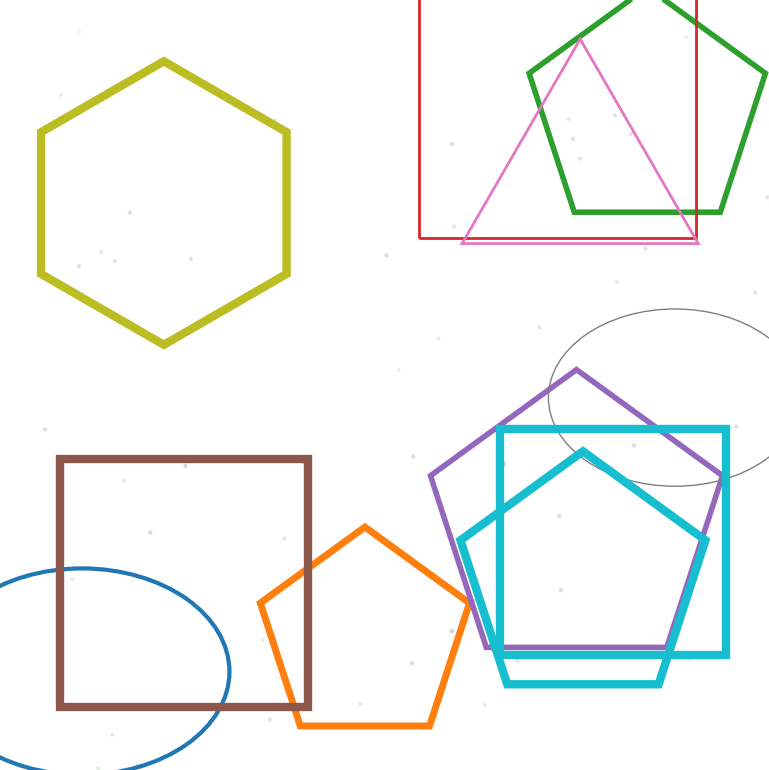[{"shape": "oval", "thickness": 1.5, "radius": 0.96, "center": [0.106, 0.128]}, {"shape": "pentagon", "thickness": 2.5, "radius": 0.71, "center": [0.474, 0.173]}, {"shape": "pentagon", "thickness": 2, "radius": 0.81, "center": [0.841, 0.855]}, {"shape": "square", "thickness": 1, "radius": 0.9, "center": [0.724, 0.87]}, {"shape": "pentagon", "thickness": 2, "radius": 1.0, "center": [0.749, 0.321]}, {"shape": "square", "thickness": 3, "radius": 0.81, "center": [0.239, 0.243]}, {"shape": "triangle", "thickness": 1, "radius": 0.89, "center": [0.753, 0.772]}, {"shape": "oval", "thickness": 0.5, "radius": 0.82, "center": [0.877, 0.484]}, {"shape": "hexagon", "thickness": 3, "radius": 0.92, "center": [0.213, 0.736]}, {"shape": "pentagon", "thickness": 3, "radius": 0.84, "center": [0.757, 0.247]}, {"shape": "square", "thickness": 3, "radius": 0.73, "center": [0.796, 0.296]}]